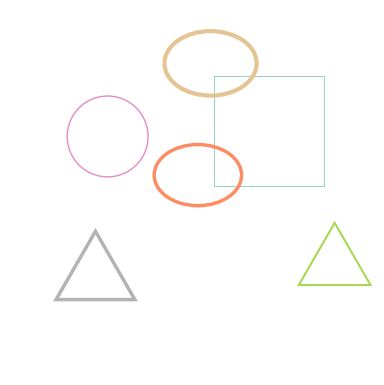[{"shape": "square", "thickness": 0.5, "radius": 0.71, "center": [0.699, 0.66]}, {"shape": "oval", "thickness": 2.5, "radius": 0.57, "center": [0.514, 0.545]}, {"shape": "circle", "thickness": 1, "radius": 0.52, "center": [0.28, 0.646]}, {"shape": "triangle", "thickness": 1.5, "radius": 0.54, "center": [0.869, 0.314]}, {"shape": "oval", "thickness": 3, "radius": 0.6, "center": [0.547, 0.835]}, {"shape": "triangle", "thickness": 2.5, "radius": 0.59, "center": [0.248, 0.281]}]